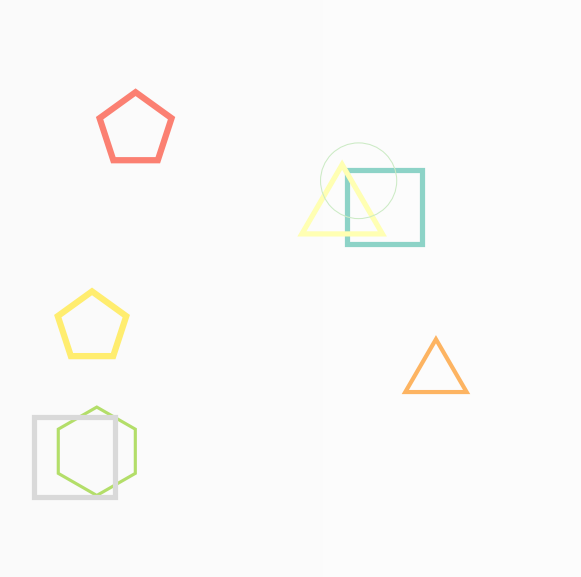[{"shape": "square", "thickness": 2.5, "radius": 0.32, "center": [0.662, 0.641]}, {"shape": "triangle", "thickness": 2.5, "radius": 0.4, "center": [0.589, 0.634]}, {"shape": "pentagon", "thickness": 3, "radius": 0.33, "center": [0.233, 0.774]}, {"shape": "triangle", "thickness": 2, "radius": 0.3, "center": [0.75, 0.351]}, {"shape": "hexagon", "thickness": 1.5, "radius": 0.38, "center": [0.167, 0.218]}, {"shape": "square", "thickness": 2.5, "radius": 0.35, "center": [0.128, 0.208]}, {"shape": "circle", "thickness": 0.5, "radius": 0.33, "center": [0.617, 0.686]}, {"shape": "pentagon", "thickness": 3, "radius": 0.31, "center": [0.158, 0.433]}]